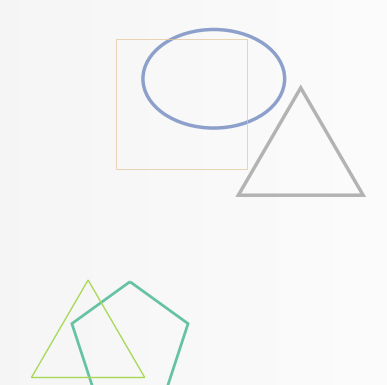[{"shape": "pentagon", "thickness": 2, "radius": 0.79, "center": [0.335, 0.111]}, {"shape": "oval", "thickness": 2.5, "radius": 0.91, "center": [0.552, 0.795]}, {"shape": "triangle", "thickness": 1, "radius": 0.84, "center": [0.227, 0.104]}, {"shape": "square", "thickness": 0.5, "radius": 0.85, "center": [0.468, 0.729]}, {"shape": "triangle", "thickness": 2.5, "radius": 0.93, "center": [0.776, 0.586]}]